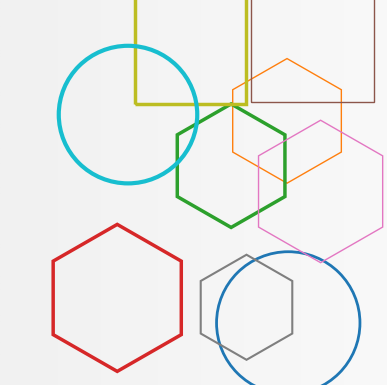[{"shape": "circle", "thickness": 2, "radius": 0.93, "center": [0.744, 0.161]}, {"shape": "hexagon", "thickness": 1, "radius": 0.81, "center": [0.741, 0.686]}, {"shape": "hexagon", "thickness": 2.5, "radius": 0.8, "center": [0.596, 0.57]}, {"shape": "hexagon", "thickness": 2.5, "radius": 0.95, "center": [0.303, 0.226]}, {"shape": "square", "thickness": 1, "radius": 0.79, "center": [0.806, 0.895]}, {"shape": "hexagon", "thickness": 1, "radius": 0.92, "center": [0.827, 0.503]}, {"shape": "hexagon", "thickness": 1.5, "radius": 0.68, "center": [0.636, 0.202]}, {"shape": "square", "thickness": 2.5, "radius": 0.71, "center": [0.492, 0.872]}, {"shape": "circle", "thickness": 3, "radius": 0.89, "center": [0.33, 0.702]}]